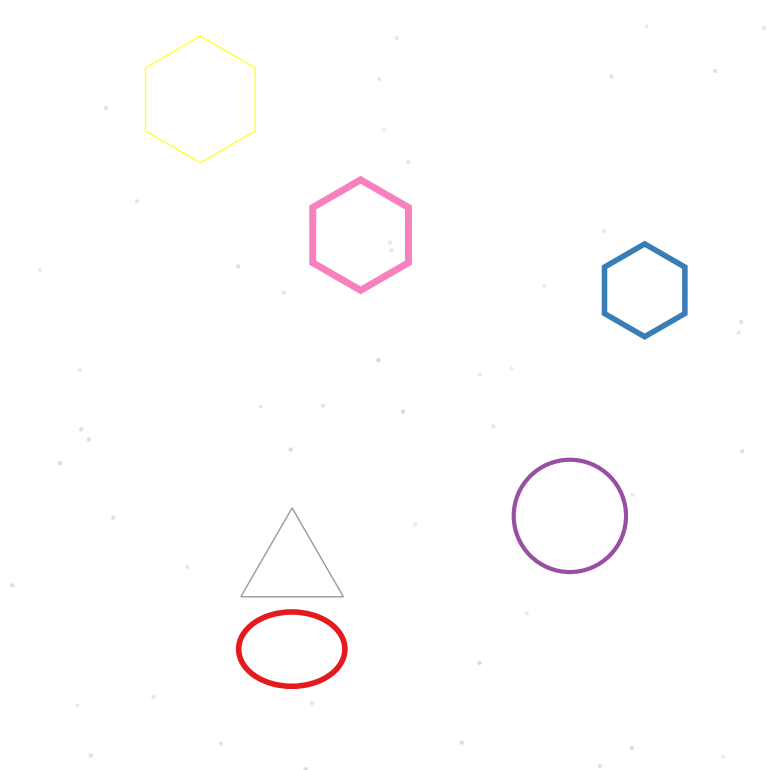[{"shape": "oval", "thickness": 2, "radius": 0.34, "center": [0.379, 0.157]}, {"shape": "hexagon", "thickness": 2, "radius": 0.3, "center": [0.837, 0.623]}, {"shape": "circle", "thickness": 1.5, "radius": 0.36, "center": [0.74, 0.33]}, {"shape": "hexagon", "thickness": 0.5, "radius": 0.41, "center": [0.26, 0.871]}, {"shape": "hexagon", "thickness": 2.5, "radius": 0.36, "center": [0.468, 0.695]}, {"shape": "triangle", "thickness": 0.5, "radius": 0.38, "center": [0.379, 0.263]}]